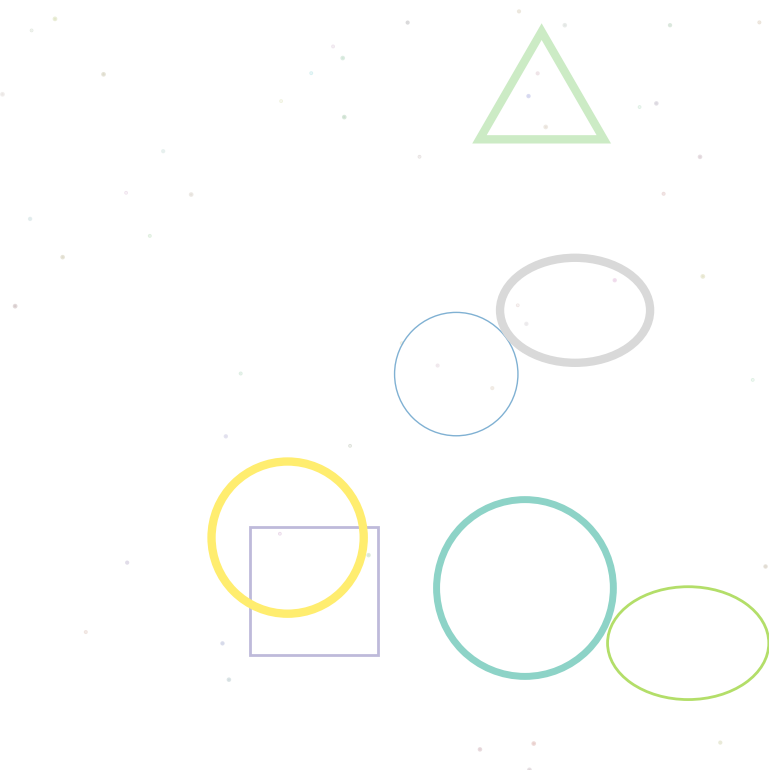[{"shape": "circle", "thickness": 2.5, "radius": 0.57, "center": [0.682, 0.236]}, {"shape": "square", "thickness": 1, "radius": 0.42, "center": [0.407, 0.233]}, {"shape": "circle", "thickness": 0.5, "radius": 0.4, "center": [0.593, 0.514]}, {"shape": "oval", "thickness": 1, "radius": 0.52, "center": [0.894, 0.165]}, {"shape": "oval", "thickness": 3, "radius": 0.49, "center": [0.747, 0.597]}, {"shape": "triangle", "thickness": 3, "radius": 0.47, "center": [0.703, 0.866]}, {"shape": "circle", "thickness": 3, "radius": 0.49, "center": [0.374, 0.302]}]